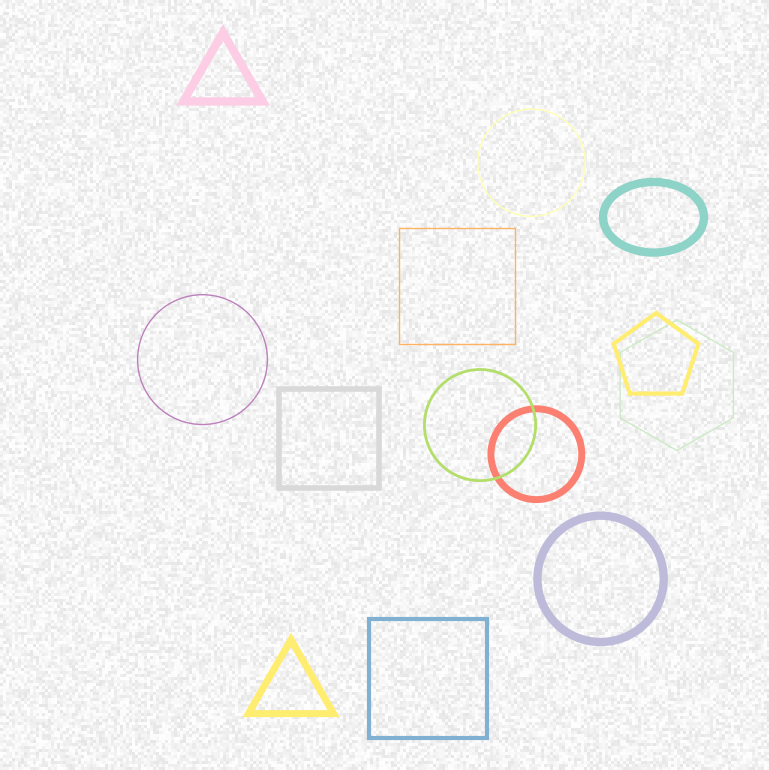[{"shape": "oval", "thickness": 3, "radius": 0.33, "center": [0.849, 0.718]}, {"shape": "circle", "thickness": 0.5, "radius": 0.35, "center": [0.69, 0.789]}, {"shape": "circle", "thickness": 3, "radius": 0.41, "center": [0.78, 0.248]}, {"shape": "circle", "thickness": 2.5, "radius": 0.29, "center": [0.697, 0.41]}, {"shape": "square", "thickness": 1.5, "radius": 0.38, "center": [0.556, 0.119]}, {"shape": "square", "thickness": 0.5, "radius": 0.38, "center": [0.593, 0.629]}, {"shape": "circle", "thickness": 1, "radius": 0.36, "center": [0.623, 0.448]}, {"shape": "triangle", "thickness": 3, "radius": 0.3, "center": [0.29, 0.898]}, {"shape": "square", "thickness": 2, "radius": 0.32, "center": [0.427, 0.43]}, {"shape": "circle", "thickness": 0.5, "radius": 0.42, "center": [0.263, 0.533]}, {"shape": "hexagon", "thickness": 0.5, "radius": 0.42, "center": [0.879, 0.5]}, {"shape": "triangle", "thickness": 2.5, "radius": 0.32, "center": [0.378, 0.105]}, {"shape": "pentagon", "thickness": 1.5, "radius": 0.29, "center": [0.852, 0.536]}]